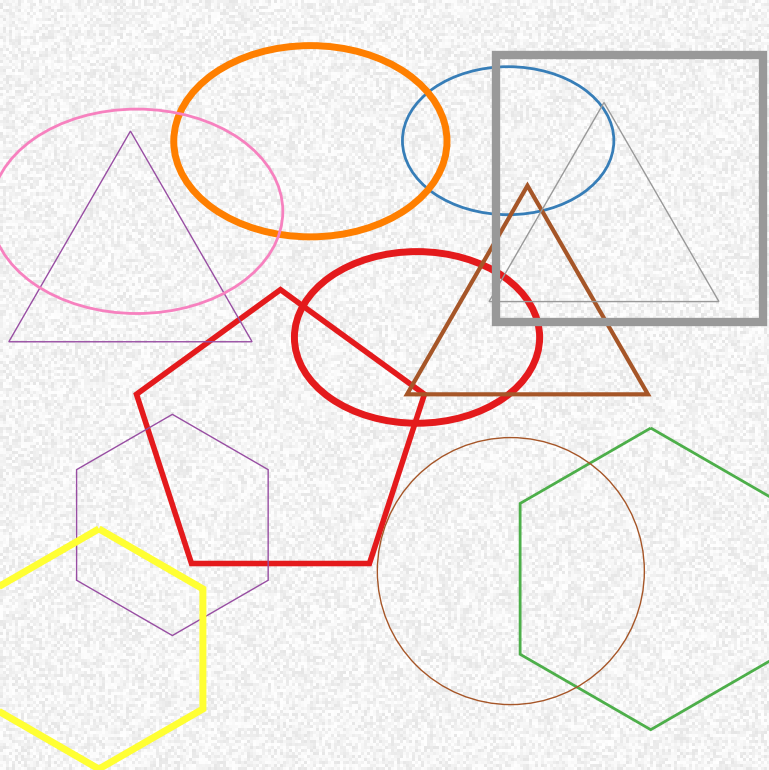[{"shape": "pentagon", "thickness": 2, "radius": 0.98, "center": [0.364, 0.427]}, {"shape": "oval", "thickness": 2.5, "radius": 0.8, "center": [0.542, 0.562]}, {"shape": "oval", "thickness": 1, "radius": 0.69, "center": [0.66, 0.817]}, {"shape": "hexagon", "thickness": 1, "radius": 0.98, "center": [0.845, 0.248]}, {"shape": "hexagon", "thickness": 0.5, "radius": 0.72, "center": [0.224, 0.318]}, {"shape": "triangle", "thickness": 0.5, "radius": 0.91, "center": [0.169, 0.647]}, {"shape": "oval", "thickness": 2.5, "radius": 0.89, "center": [0.403, 0.817]}, {"shape": "hexagon", "thickness": 2.5, "radius": 0.78, "center": [0.128, 0.157]}, {"shape": "circle", "thickness": 0.5, "radius": 0.87, "center": [0.663, 0.258]}, {"shape": "triangle", "thickness": 1.5, "radius": 0.9, "center": [0.685, 0.578]}, {"shape": "oval", "thickness": 1, "radius": 0.95, "center": [0.178, 0.726]}, {"shape": "triangle", "thickness": 0.5, "radius": 0.86, "center": [0.784, 0.695]}, {"shape": "square", "thickness": 3, "radius": 0.87, "center": [0.818, 0.755]}]